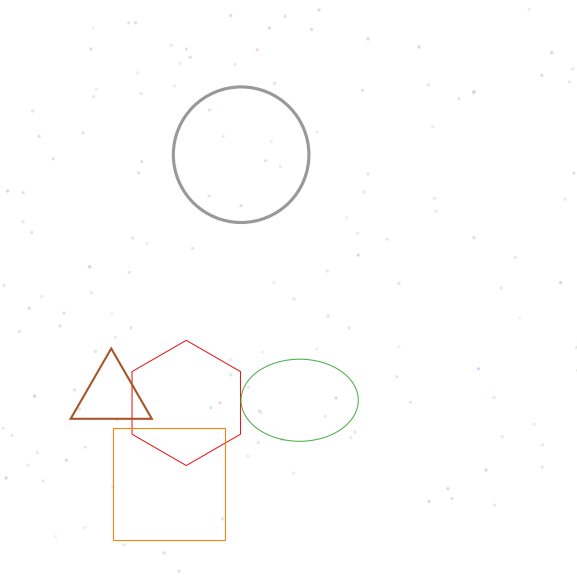[{"shape": "hexagon", "thickness": 0.5, "radius": 0.54, "center": [0.323, 0.301]}, {"shape": "oval", "thickness": 0.5, "radius": 0.51, "center": [0.519, 0.306]}, {"shape": "square", "thickness": 0.5, "radius": 0.48, "center": [0.293, 0.162]}, {"shape": "triangle", "thickness": 1, "radius": 0.41, "center": [0.193, 0.315]}, {"shape": "circle", "thickness": 1.5, "radius": 0.59, "center": [0.418, 0.731]}]